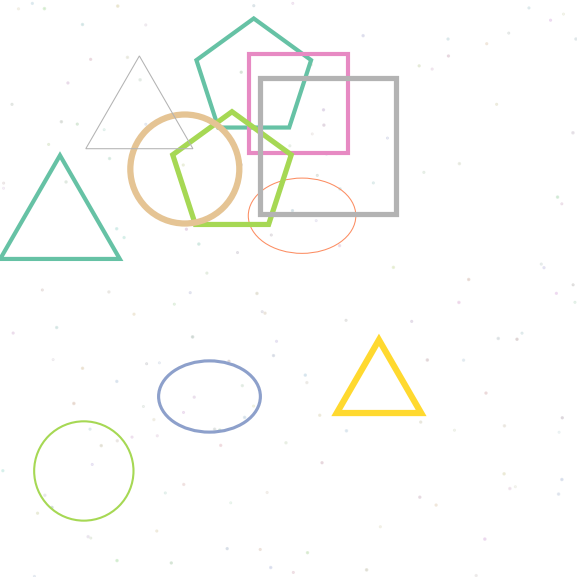[{"shape": "triangle", "thickness": 2, "radius": 0.6, "center": [0.104, 0.611]}, {"shape": "pentagon", "thickness": 2, "radius": 0.52, "center": [0.439, 0.863]}, {"shape": "oval", "thickness": 0.5, "radius": 0.47, "center": [0.523, 0.626]}, {"shape": "oval", "thickness": 1.5, "radius": 0.44, "center": [0.363, 0.313]}, {"shape": "square", "thickness": 2, "radius": 0.43, "center": [0.517, 0.82]}, {"shape": "pentagon", "thickness": 2.5, "radius": 0.54, "center": [0.402, 0.698]}, {"shape": "circle", "thickness": 1, "radius": 0.43, "center": [0.145, 0.184]}, {"shape": "triangle", "thickness": 3, "radius": 0.42, "center": [0.656, 0.326]}, {"shape": "circle", "thickness": 3, "radius": 0.47, "center": [0.32, 0.706]}, {"shape": "triangle", "thickness": 0.5, "radius": 0.54, "center": [0.241, 0.795]}, {"shape": "square", "thickness": 2.5, "radius": 0.59, "center": [0.569, 0.746]}]